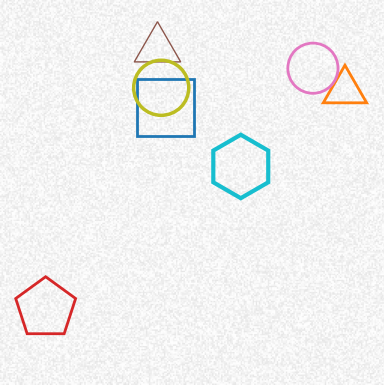[{"shape": "square", "thickness": 2, "radius": 0.37, "center": [0.43, 0.721]}, {"shape": "triangle", "thickness": 2, "radius": 0.33, "center": [0.896, 0.765]}, {"shape": "pentagon", "thickness": 2, "radius": 0.41, "center": [0.119, 0.199]}, {"shape": "triangle", "thickness": 1, "radius": 0.35, "center": [0.409, 0.874]}, {"shape": "circle", "thickness": 2, "radius": 0.33, "center": [0.813, 0.823]}, {"shape": "circle", "thickness": 2.5, "radius": 0.36, "center": [0.419, 0.772]}, {"shape": "hexagon", "thickness": 3, "radius": 0.41, "center": [0.625, 0.568]}]